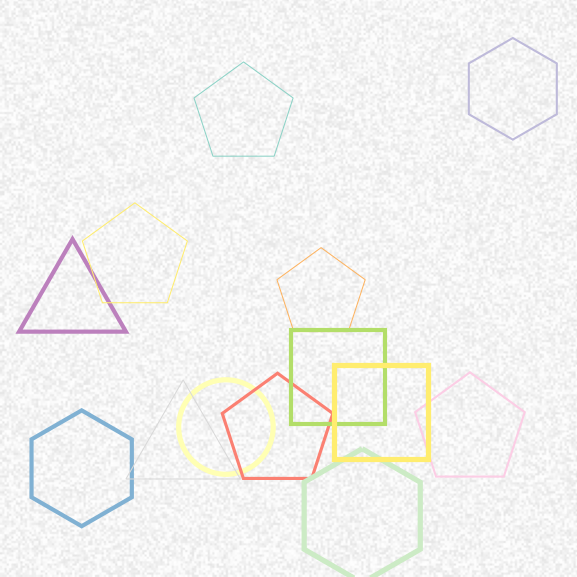[{"shape": "pentagon", "thickness": 0.5, "radius": 0.45, "center": [0.422, 0.802]}, {"shape": "circle", "thickness": 2.5, "radius": 0.41, "center": [0.391, 0.26]}, {"shape": "hexagon", "thickness": 1, "radius": 0.44, "center": [0.888, 0.845]}, {"shape": "pentagon", "thickness": 1.5, "radius": 0.5, "center": [0.481, 0.252]}, {"shape": "hexagon", "thickness": 2, "radius": 0.5, "center": [0.141, 0.188]}, {"shape": "pentagon", "thickness": 0.5, "radius": 0.4, "center": [0.556, 0.49]}, {"shape": "square", "thickness": 2, "radius": 0.41, "center": [0.585, 0.346]}, {"shape": "pentagon", "thickness": 1, "radius": 0.5, "center": [0.814, 0.255]}, {"shape": "triangle", "thickness": 0.5, "radius": 0.57, "center": [0.317, 0.227]}, {"shape": "triangle", "thickness": 2, "radius": 0.53, "center": [0.126, 0.478]}, {"shape": "hexagon", "thickness": 2.5, "radius": 0.58, "center": [0.627, 0.106]}, {"shape": "square", "thickness": 2.5, "radius": 0.41, "center": [0.66, 0.285]}, {"shape": "pentagon", "thickness": 0.5, "radius": 0.48, "center": [0.234, 0.552]}]